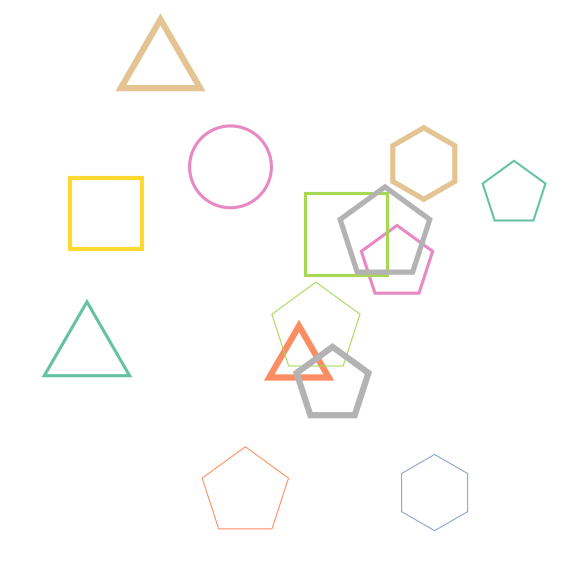[{"shape": "triangle", "thickness": 1.5, "radius": 0.43, "center": [0.151, 0.391]}, {"shape": "pentagon", "thickness": 1, "radius": 0.29, "center": [0.89, 0.664]}, {"shape": "pentagon", "thickness": 0.5, "radius": 0.39, "center": [0.425, 0.147]}, {"shape": "triangle", "thickness": 3, "radius": 0.3, "center": [0.518, 0.375]}, {"shape": "hexagon", "thickness": 0.5, "radius": 0.33, "center": [0.753, 0.146]}, {"shape": "circle", "thickness": 1.5, "radius": 0.35, "center": [0.399, 0.71]}, {"shape": "pentagon", "thickness": 1.5, "radius": 0.32, "center": [0.687, 0.544]}, {"shape": "pentagon", "thickness": 0.5, "radius": 0.4, "center": [0.547, 0.43]}, {"shape": "square", "thickness": 1.5, "radius": 0.36, "center": [0.6, 0.595]}, {"shape": "square", "thickness": 2, "radius": 0.31, "center": [0.183, 0.63]}, {"shape": "triangle", "thickness": 3, "radius": 0.4, "center": [0.278, 0.886]}, {"shape": "hexagon", "thickness": 2.5, "radius": 0.31, "center": [0.734, 0.716]}, {"shape": "pentagon", "thickness": 3, "radius": 0.33, "center": [0.576, 0.333]}, {"shape": "pentagon", "thickness": 2.5, "radius": 0.41, "center": [0.667, 0.594]}]